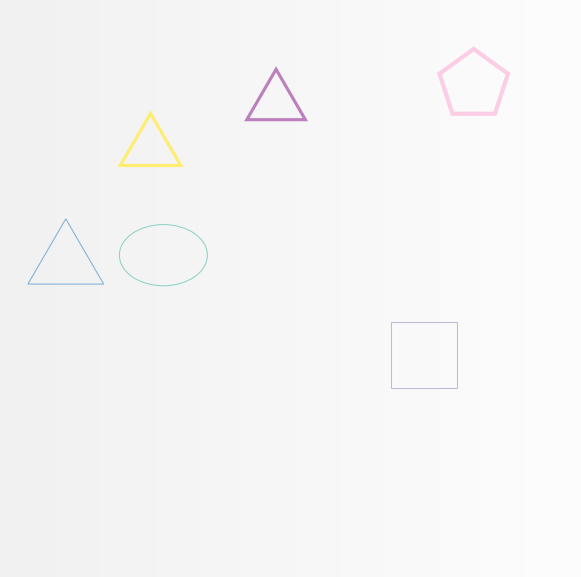[{"shape": "oval", "thickness": 0.5, "radius": 0.38, "center": [0.281, 0.557]}, {"shape": "square", "thickness": 0.5, "radius": 0.29, "center": [0.73, 0.384]}, {"shape": "triangle", "thickness": 0.5, "radius": 0.38, "center": [0.113, 0.545]}, {"shape": "pentagon", "thickness": 2, "radius": 0.31, "center": [0.815, 0.852]}, {"shape": "triangle", "thickness": 1.5, "radius": 0.29, "center": [0.475, 0.821]}, {"shape": "triangle", "thickness": 1.5, "radius": 0.3, "center": [0.259, 0.743]}]